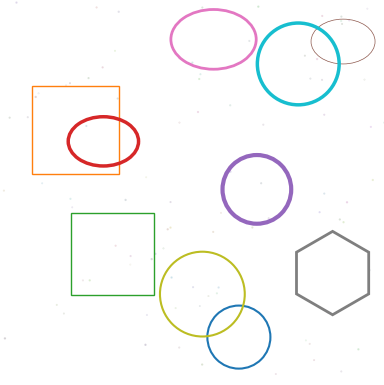[{"shape": "circle", "thickness": 1.5, "radius": 0.41, "center": [0.62, 0.124]}, {"shape": "square", "thickness": 1, "radius": 0.57, "center": [0.196, 0.662]}, {"shape": "square", "thickness": 1, "radius": 0.54, "center": [0.292, 0.34]}, {"shape": "oval", "thickness": 2.5, "radius": 0.46, "center": [0.269, 0.633]}, {"shape": "circle", "thickness": 3, "radius": 0.45, "center": [0.667, 0.508]}, {"shape": "oval", "thickness": 0.5, "radius": 0.42, "center": [0.891, 0.892]}, {"shape": "oval", "thickness": 2, "radius": 0.55, "center": [0.555, 0.898]}, {"shape": "hexagon", "thickness": 2, "radius": 0.54, "center": [0.864, 0.291]}, {"shape": "circle", "thickness": 1.5, "radius": 0.55, "center": [0.526, 0.236]}, {"shape": "circle", "thickness": 2.5, "radius": 0.53, "center": [0.775, 0.834]}]